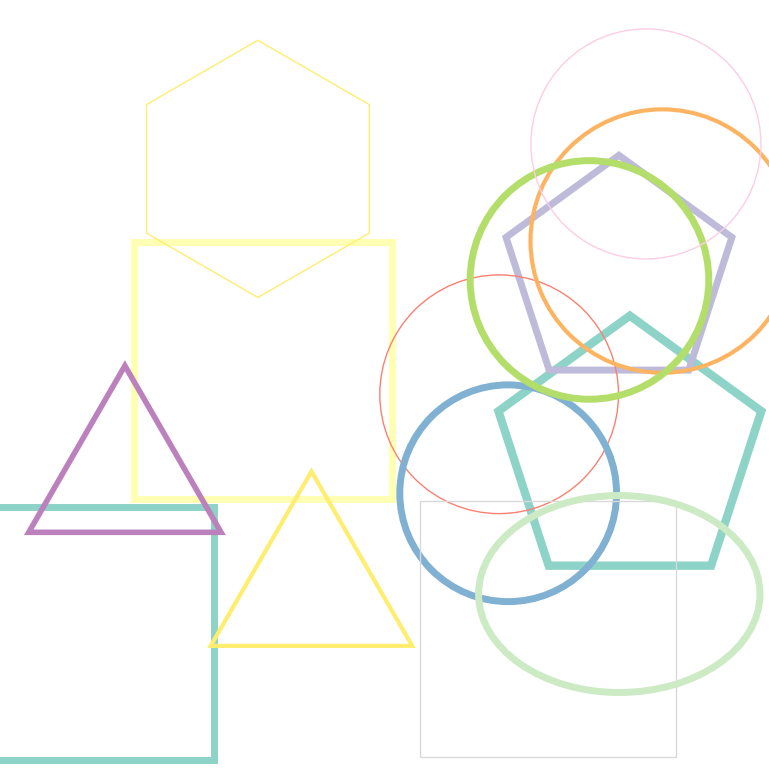[{"shape": "pentagon", "thickness": 3, "radius": 0.9, "center": [0.818, 0.411]}, {"shape": "square", "thickness": 2.5, "radius": 0.82, "center": [0.113, 0.177]}, {"shape": "square", "thickness": 2.5, "radius": 0.84, "center": [0.341, 0.519]}, {"shape": "pentagon", "thickness": 2.5, "radius": 0.77, "center": [0.804, 0.644]}, {"shape": "circle", "thickness": 0.5, "radius": 0.77, "center": [0.648, 0.488]}, {"shape": "circle", "thickness": 2.5, "radius": 0.7, "center": [0.66, 0.359]}, {"shape": "circle", "thickness": 1.5, "radius": 0.86, "center": [0.86, 0.687]}, {"shape": "circle", "thickness": 2.5, "radius": 0.77, "center": [0.766, 0.636]}, {"shape": "circle", "thickness": 0.5, "radius": 0.75, "center": [0.839, 0.813]}, {"shape": "square", "thickness": 0.5, "radius": 0.83, "center": [0.712, 0.183]}, {"shape": "triangle", "thickness": 2, "radius": 0.72, "center": [0.162, 0.381]}, {"shape": "oval", "thickness": 2.5, "radius": 0.91, "center": [0.804, 0.229]}, {"shape": "hexagon", "thickness": 0.5, "radius": 0.83, "center": [0.335, 0.781]}, {"shape": "triangle", "thickness": 1.5, "radius": 0.76, "center": [0.404, 0.237]}]